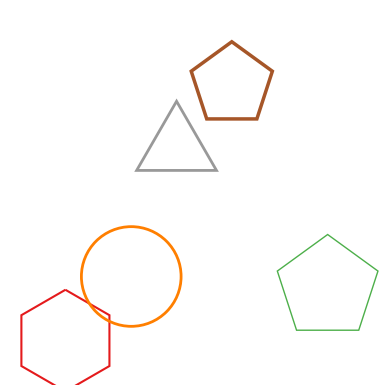[{"shape": "hexagon", "thickness": 1.5, "radius": 0.66, "center": [0.17, 0.115]}, {"shape": "pentagon", "thickness": 1, "radius": 0.69, "center": [0.851, 0.253]}, {"shape": "circle", "thickness": 2, "radius": 0.65, "center": [0.341, 0.282]}, {"shape": "pentagon", "thickness": 2.5, "radius": 0.55, "center": [0.602, 0.781]}, {"shape": "triangle", "thickness": 2, "radius": 0.6, "center": [0.459, 0.617]}]